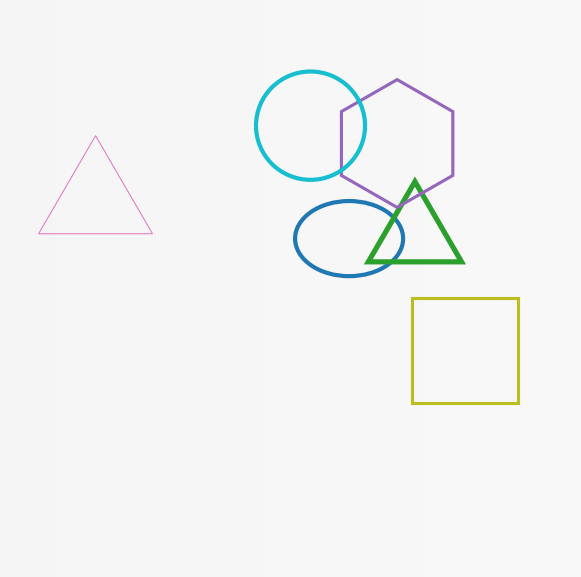[{"shape": "oval", "thickness": 2, "radius": 0.46, "center": [0.601, 0.586]}, {"shape": "triangle", "thickness": 2.5, "radius": 0.46, "center": [0.714, 0.592]}, {"shape": "hexagon", "thickness": 1.5, "radius": 0.55, "center": [0.683, 0.751]}, {"shape": "triangle", "thickness": 0.5, "radius": 0.57, "center": [0.164, 0.651]}, {"shape": "square", "thickness": 1.5, "radius": 0.46, "center": [0.799, 0.392]}, {"shape": "circle", "thickness": 2, "radius": 0.47, "center": [0.534, 0.782]}]